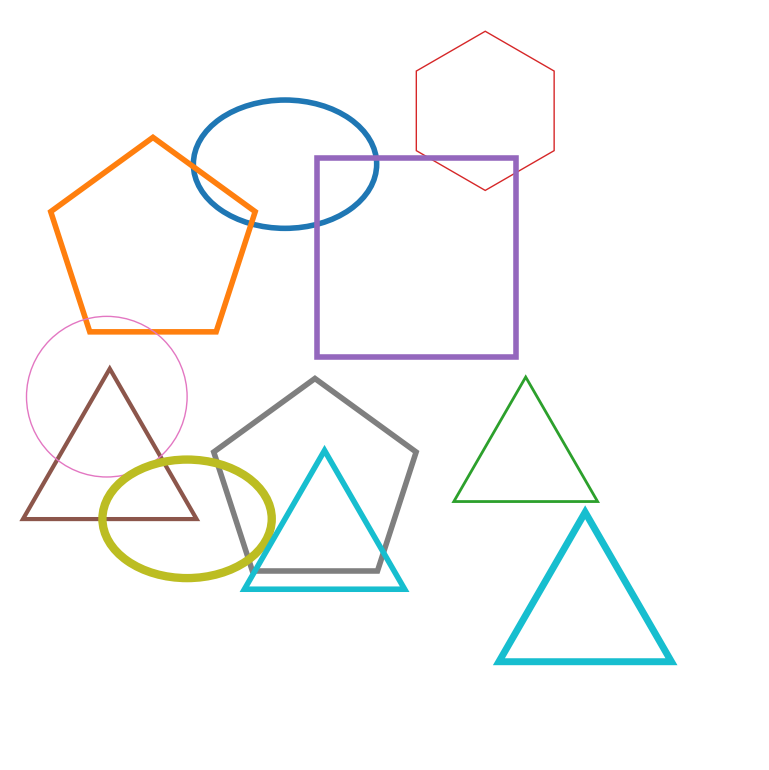[{"shape": "oval", "thickness": 2, "radius": 0.6, "center": [0.37, 0.787]}, {"shape": "pentagon", "thickness": 2, "radius": 0.7, "center": [0.199, 0.682]}, {"shape": "triangle", "thickness": 1, "radius": 0.54, "center": [0.683, 0.403]}, {"shape": "hexagon", "thickness": 0.5, "radius": 0.52, "center": [0.63, 0.856]}, {"shape": "square", "thickness": 2, "radius": 0.65, "center": [0.541, 0.665]}, {"shape": "triangle", "thickness": 1.5, "radius": 0.65, "center": [0.143, 0.391]}, {"shape": "circle", "thickness": 0.5, "radius": 0.52, "center": [0.139, 0.485]}, {"shape": "pentagon", "thickness": 2, "radius": 0.69, "center": [0.409, 0.37]}, {"shape": "oval", "thickness": 3, "radius": 0.55, "center": [0.243, 0.326]}, {"shape": "triangle", "thickness": 2, "radius": 0.6, "center": [0.421, 0.295]}, {"shape": "triangle", "thickness": 2.5, "radius": 0.65, "center": [0.76, 0.205]}]